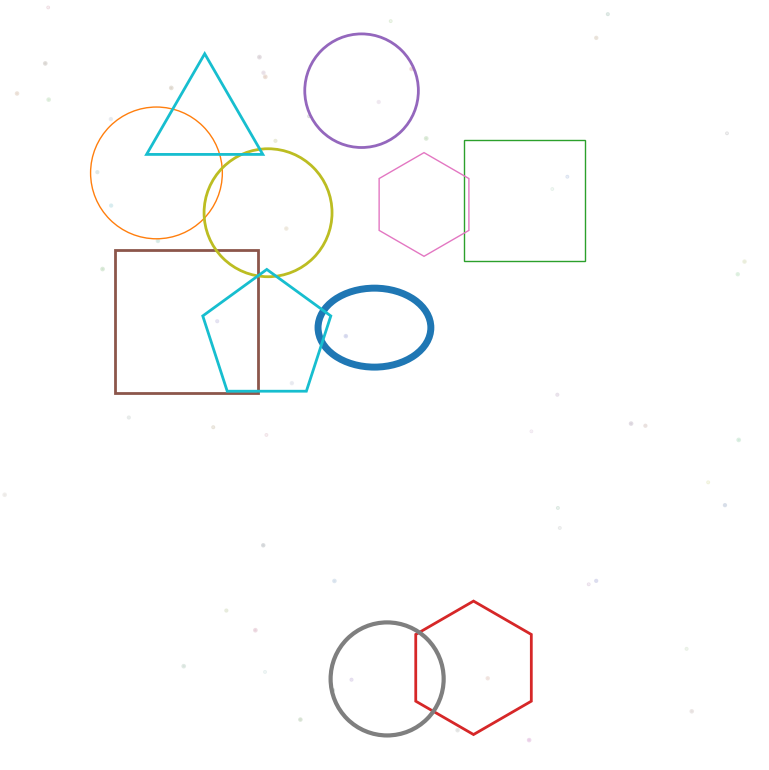[{"shape": "oval", "thickness": 2.5, "radius": 0.37, "center": [0.486, 0.575]}, {"shape": "circle", "thickness": 0.5, "radius": 0.43, "center": [0.203, 0.775]}, {"shape": "square", "thickness": 0.5, "radius": 0.39, "center": [0.681, 0.739]}, {"shape": "hexagon", "thickness": 1, "radius": 0.43, "center": [0.615, 0.133]}, {"shape": "circle", "thickness": 1, "radius": 0.37, "center": [0.47, 0.882]}, {"shape": "square", "thickness": 1, "radius": 0.46, "center": [0.243, 0.582]}, {"shape": "hexagon", "thickness": 0.5, "radius": 0.34, "center": [0.551, 0.734]}, {"shape": "circle", "thickness": 1.5, "radius": 0.37, "center": [0.503, 0.118]}, {"shape": "circle", "thickness": 1, "radius": 0.42, "center": [0.348, 0.724]}, {"shape": "triangle", "thickness": 1, "radius": 0.44, "center": [0.266, 0.843]}, {"shape": "pentagon", "thickness": 1, "radius": 0.44, "center": [0.346, 0.563]}]